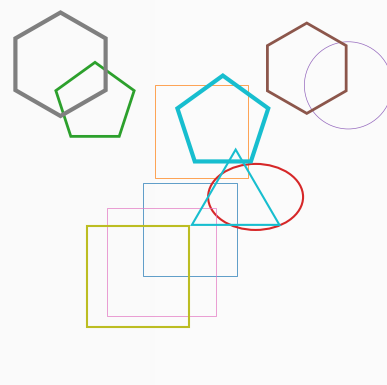[{"shape": "square", "thickness": 0.5, "radius": 0.61, "center": [0.49, 0.404]}, {"shape": "square", "thickness": 0.5, "radius": 0.6, "center": [0.52, 0.659]}, {"shape": "pentagon", "thickness": 2, "radius": 0.53, "center": [0.245, 0.732]}, {"shape": "oval", "thickness": 1.5, "radius": 0.61, "center": [0.66, 0.489]}, {"shape": "circle", "thickness": 0.5, "radius": 0.57, "center": [0.899, 0.778]}, {"shape": "hexagon", "thickness": 2, "radius": 0.59, "center": [0.792, 0.823]}, {"shape": "square", "thickness": 0.5, "radius": 0.7, "center": [0.417, 0.32]}, {"shape": "hexagon", "thickness": 3, "radius": 0.67, "center": [0.156, 0.833]}, {"shape": "square", "thickness": 1.5, "radius": 0.66, "center": [0.357, 0.282]}, {"shape": "triangle", "thickness": 1.5, "radius": 0.65, "center": [0.608, 0.481]}, {"shape": "pentagon", "thickness": 3, "radius": 0.62, "center": [0.575, 0.68]}]